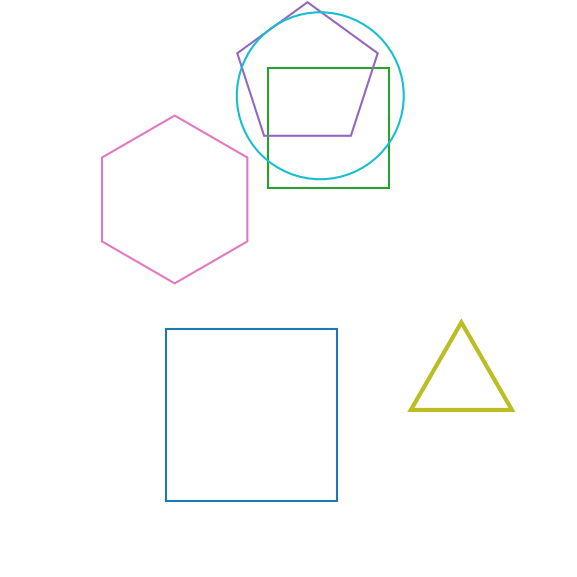[{"shape": "square", "thickness": 1, "radius": 0.74, "center": [0.435, 0.281]}, {"shape": "square", "thickness": 1, "radius": 0.52, "center": [0.569, 0.778]}, {"shape": "pentagon", "thickness": 1, "radius": 0.64, "center": [0.532, 0.867]}, {"shape": "hexagon", "thickness": 1, "radius": 0.73, "center": [0.302, 0.654]}, {"shape": "triangle", "thickness": 2, "radius": 0.51, "center": [0.799, 0.34]}, {"shape": "circle", "thickness": 1, "radius": 0.72, "center": [0.555, 0.833]}]